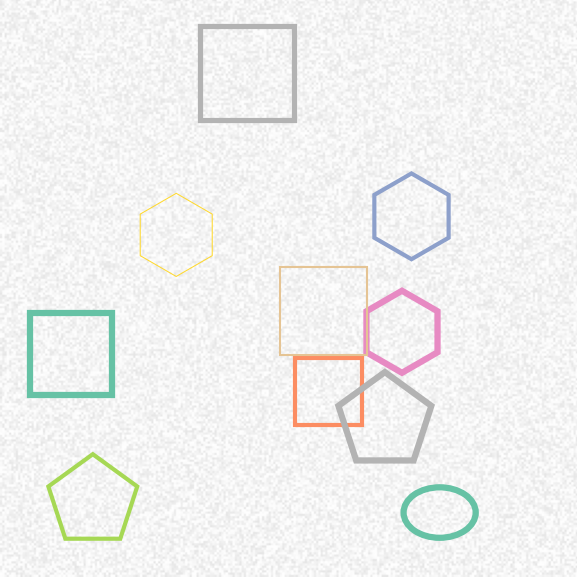[{"shape": "oval", "thickness": 3, "radius": 0.31, "center": [0.761, 0.112]}, {"shape": "square", "thickness": 3, "radius": 0.36, "center": [0.123, 0.386]}, {"shape": "square", "thickness": 2, "radius": 0.29, "center": [0.569, 0.321]}, {"shape": "hexagon", "thickness": 2, "radius": 0.37, "center": [0.713, 0.625]}, {"shape": "hexagon", "thickness": 3, "radius": 0.36, "center": [0.696, 0.425]}, {"shape": "pentagon", "thickness": 2, "radius": 0.4, "center": [0.161, 0.132]}, {"shape": "hexagon", "thickness": 0.5, "radius": 0.36, "center": [0.305, 0.592]}, {"shape": "square", "thickness": 1, "radius": 0.38, "center": [0.56, 0.46]}, {"shape": "square", "thickness": 2.5, "radius": 0.4, "center": [0.428, 0.873]}, {"shape": "pentagon", "thickness": 3, "radius": 0.42, "center": [0.666, 0.27]}]